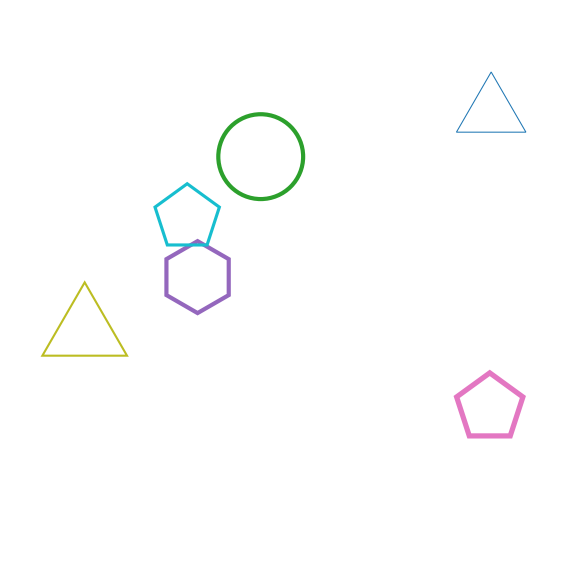[{"shape": "triangle", "thickness": 0.5, "radius": 0.35, "center": [0.851, 0.805]}, {"shape": "circle", "thickness": 2, "radius": 0.37, "center": [0.451, 0.728]}, {"shape": "hexagon", "thickness": 2, "radius": 0.31, "center": [0.342, 0.519]}, {"shape": "pentagon", "thickness": 2.5, "radius": 0.3, "center": [0.848, 0.293]}, {"shape": "triangle", "thickness": 1, "radius": 0.42, "center": [0.147, 0.426]}, {"shape": "pentagon", "thickness": 1.5, "radius": 0.29, "center": [0.324, 0.622]}]